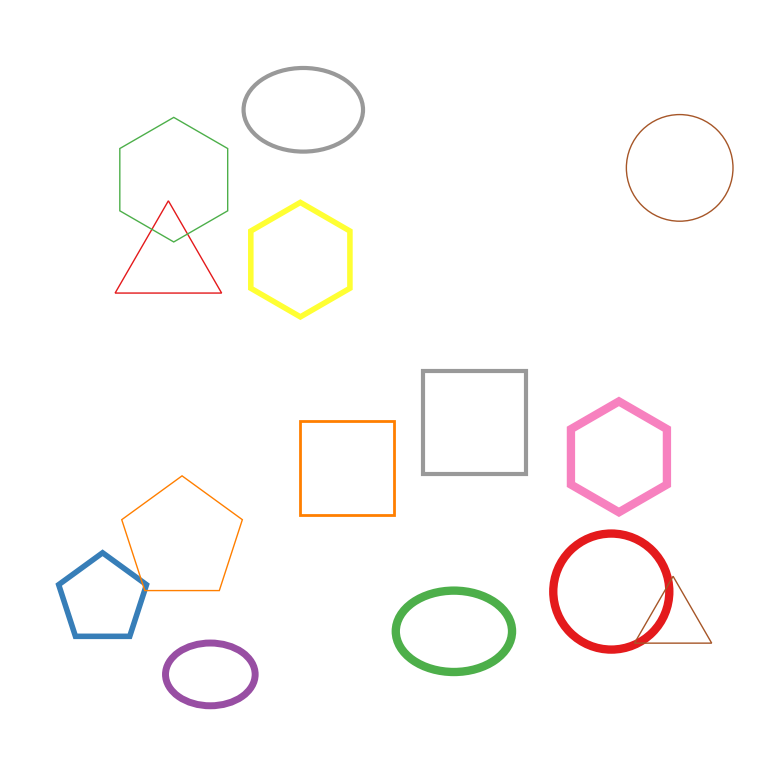[{"shape": "circle", "thickness": 3, "radius": 0.38, "center": [0.794, 0.232]}, {"shape": "triangle", "thickness": 0.5, "radius": 0.4, "center": [0.219, 0.659]}, {"shape": "pentagon", "thickness": 2, "radius": 0.3, "center": [0.133, 0.222]}, {"shape": "hexagon", "thickness": 0.5, "radius": 0.4, "center": [0.226, 0.767]}, {"shape": "oval", "thickness": 3, "radius": 0.38, "center": [0.59, 0.18]}, {"shape": "oval", "thickness": 2.5, "radius": 0.29, "center": [0.273, 0.124]}, {"shape": "square", "thickness": 1, "radius": 0.31, "center": [0.451, 0.392]}, {"shape": "pentagon", "thickness": 0.5, "radius": 0.41, "center": [0.236, 0.3]}, {"shape": "hexagon", "thickness": 2, "radius": 0.37, "center": [0.39, 0.663]}, {"shape": "triangle", "thickness": 0.5, "radius": 0.29, "center": [0.874, 0.194]}, {"shape": "circle", "thickness": 0.5, "radius": 0.35, "center": [0.883, 0.782]}, {"shape": "hexagon", "thickness": 3, "radius": 0.36, "center": [0.804, 0.407]}, {"shape": "square", "thickness": 1.5, "radius": 0.33, "center": [0.616, 0.452]}, {"shape": "oval", "thickness": 1.5, "radius": 0.39, "center": [0.394, 0.857]}]